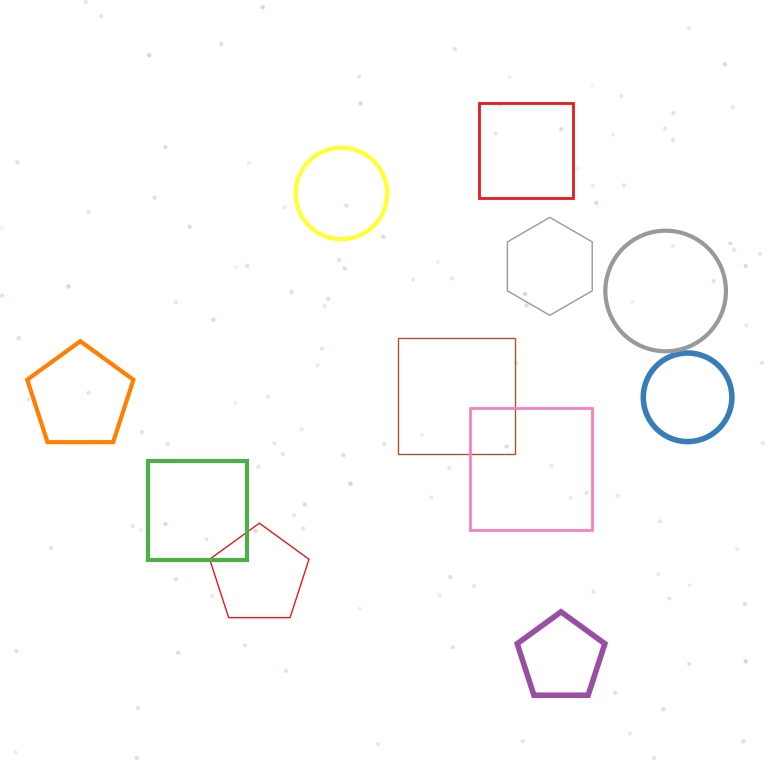[{"shape": "pentagon", "thickness": 0.5, "radius": 0.34, "center": [0.337, 0.253]}, {"shape": "square", "thickness": 1, "radius": 0.31, "center": [0.683, 0.805]}, {"shape": "circle", "thickness": 2, "radius": 0.29, "center": [0.893, 0.484]}, {"shape": "square", "thickness": 1.5, "radius": 0.32, "center": [0.256, 0.337]}, {"shape": "pentagon", "thickness": 2, "radius": 0.3, "center": [0.729, 0.146]}, {"shape": "pentagon", "thickness": 1.5, "radius": 0.36, "center": [0.104, 0.484]}, {"shape": "circle", "thickness": 1.5, "radius": 0.3, "center": [0.443, 0.749]}, {"shape": "square", "thickness": 0.5, "radius": 0.38, "center": [0.593, 0.486]}, {"shape": "square", "thickness": 1, "radius": 0.39, "center": [0.69, 0.391]}, {"shape": "circle", "thickness": 1.5, "radius": 0.39, "center": [0.864, 0.622]}, {"shape": "hexagon", "thickness": 0.5, "radius": 0.32, "center": [0.714, 0.654]}]